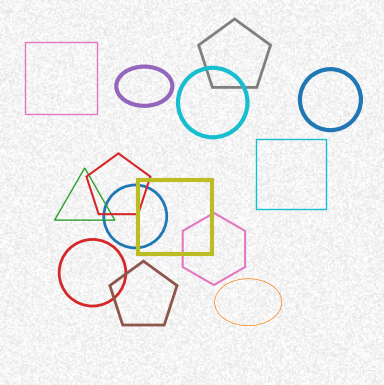[{"shape": "circle", "thickness": 2, "radius": 0.41, "center": [0.351, 0.438]}, {"shape": "circle", "thickness": 3, "radius": 0.4, "center": [0.858, 0.741]}, {"shape": "oval", "thickness": 0.5, "radius": 0.44, "center": [0.645, 0.215]}, {"shape": "triangle", "thickness": 1, "radius": 0.45, "center": [0.22, 0.473]}, {"shape": "pentagon", "thickness": 1.5, "radius": 0.44, "center": [0.308, 0.514]}, {"shape": "circle", "thickness": 2, "radius": 0.43, "center": [0.24, 0.292]}, {"shape": "oval", "thickness": 3, "radius": 0.36, "center": [0.375, 0.776]}, {"shape": "pentagon", "thickness": 2, "radius": 0.46, "center": [0.373, 0.23]}, {"shape": "hexagon", "thickness": 1.5, "radius": 0.47, "center": [0.556, 0.353]}, {"shape": "square", "thickness": 1, "radius": 0.47, "center": [0.159, 0.798]}, {"shape": "pentagon", "thickness": 2, "radius": 0.49, "center": [0.609, 0.852]}, {"shape": "square", "thickness": 3, "radius": 0.48, "center": [0.455, 0.436]}, {"shape": "square", "thickness": 1, "radius": 0.45, "center": [0.756, 0.547]}, {"shape": "circle", "thickness": 3, "radius": 0.45, "center": [0.553, 0.734]}]